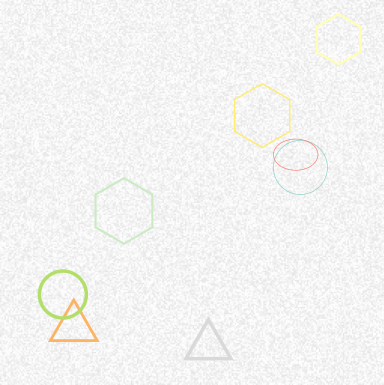[{"shape": "circle", "thickness": 0.5, "radius": 0.35, "center": [0.78, 0.565]}, {"shape": "hexagon", "thickness": 1.5, "radius": 0.33, "center": [0.88, 0.898]}, {"shape": "oval", "thickness": 0.5, "radius": 0.29, "center": [0.768, 0.598]}, {"shape": "triangle", "thickness": 2, "radius": 0.35, "center": [0.192, 0.15]}, {"shape": "circle", "thickness": 2.5, "radius": 0.31, "center": [0.163, 0.235]}, {"shape": "triangle", "thickness": 2.5, "radius": 0.34, "center": [0.541, 0.102]}, {"shape": "hexagon", "thickness": 1.5, "radius": 0.43, "center": [0.322, 0.452]}, {"shape": "hexagon", "thickness": 1, "radius": 0.41, "center": [0.681, 0.7]}]